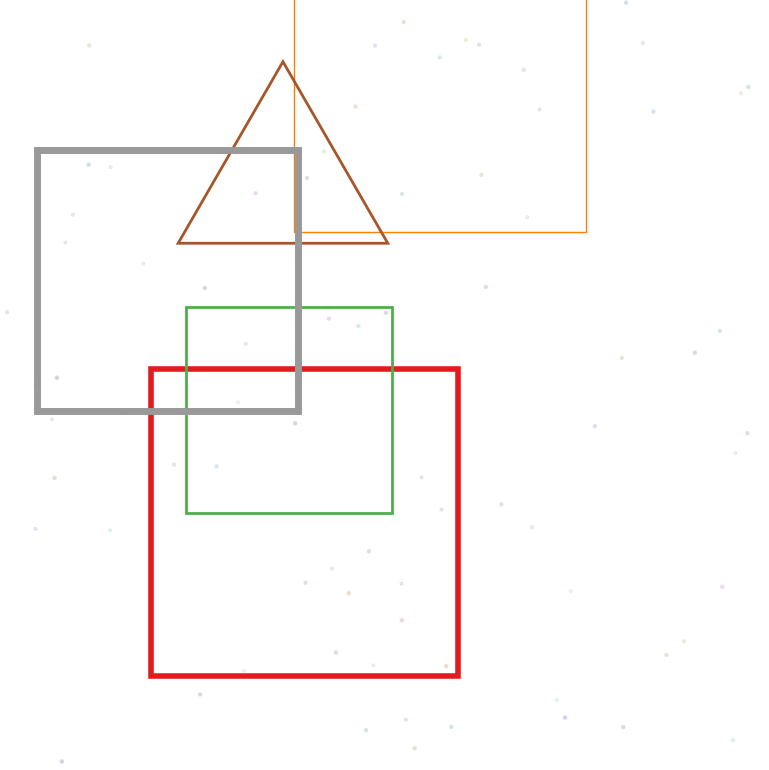[{"shape": "square", "thickness": 2, "radius": 0.99, "center": [0.395, 0.322]}, {"shape": "square", "thickness": 1, "radius": 0.67, "center": [0.376, 0.468]}, {"shape": "square", "thickness": 0.5, "radius": 0.95, "center": [0.572, 0.888]}, {"shape": "triangle", "thickness": 1, "radius": 0.79, "center": [0.367, 0.763]}, {"shape": "square", "thickness": 2.5, "radius": 0.85, "center": [0.217, 0.636]}]